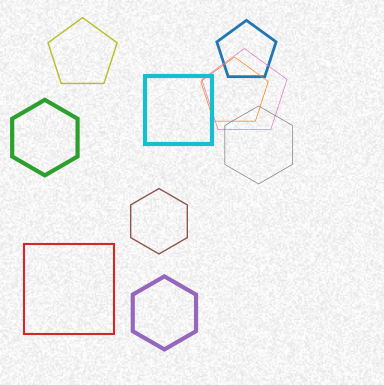[{"shape": "pentagon", "thickness": 2, "radius": 0.4, "center": [0.64, 0.866]}, {"shape": "pentagon", "thickness": 0.5, "radius": 0.46, "center": [0.609, 0.76]}, {"shape": "hexagon", "thickness": 3, "radius": 0.49, "center": [0.117, 0.643]}, {"shape": "square", "thickness": 1.5, "radius": 0.59, "center": [0.179, 0.25]}, {"shape": "hexagon", "thickness": 3, "radius": 0.47, "center": [0.427, 0.187]}, {"shape": "hexagon", "thickness": 1, "radius": 0.42, "center": [0.413, 0.425]}, {"shape": "pentagon", "thickness": 0.5, "radius": 0.58, "center": [0.635, 0.757]}, {"shape": "hexagon", "thickness": 0.5, "radius": 0.51, "center": [0.672, 0.624]}, {"shape": "pentagon", "thickness": 1, "radius": 0.47, "center": [0.214, 0.86]}, {"shape": "square", "thickness": 3, "radius": 0.44, "center": [0.464, 0.715]}]